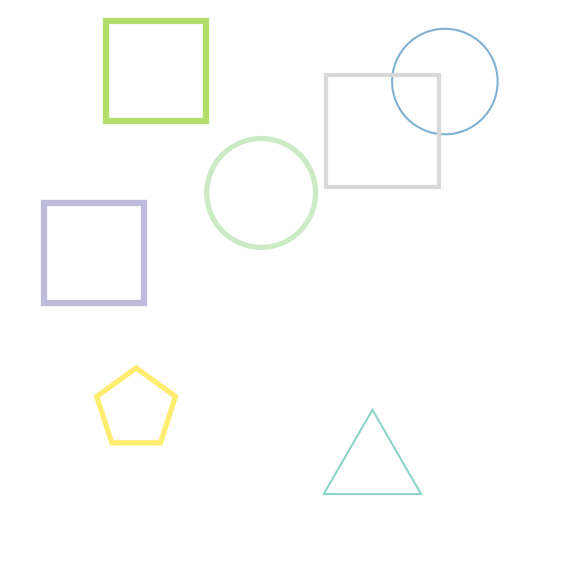[{"shape": "triangle", "thickness": 1, "radius": 0.49, "center": [0.645, 0.192]}, {"shape": "square", "thickness": 3, "radius": 0.43, "center": [0.162, 0.561]}, {"shape": "circle", "thickness": 1, "radius": 0.46, "center": [0.77, 0.858]}, {"shape": "square", "thickness": 3, "radius": 0.43, "center": [0.271, 0.876]}, {"shape": "square", "thickness": 2, "radius": 0.49, "center": [0.662, 0.772]}, {"shape": "circle", "thickness": 2.5, "radius": 0.47, "center": [0.452, 0.665]}, {"shape": "pentagon", "thickness": 2.5, "radius": 0.36, "center": [0.236, 0.29]}]